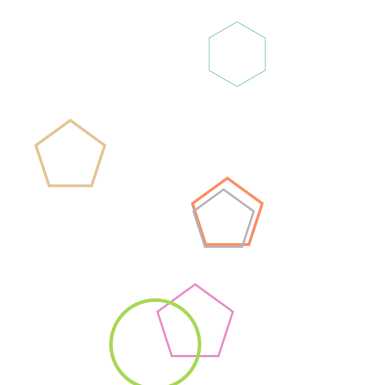[{"shape": "hexagon", "thickness": 0.5, "radius": 0.42, "center": [0.616, 0.859]}, {"shape": "pentagon", "thickness": 2, "radius": 0.48, "center": [0.591, 0.442]}, {"shape": "pentagon", "thickness": 1.5, "radius": 0.52, "center": [0.507, 0.158]}, {"shape": "circle", "thickness": 2.5, "radius": 0.58, "center": [0.403, 0.105]}, {"shape": "pentagon", "thickness": 2, "radius": 0.47, "center": [0.183, 0.593]}, {"shape": "pentagon", "thickness": 1.5, "radius": 0.41, "center": [0.581, 0.426]}]